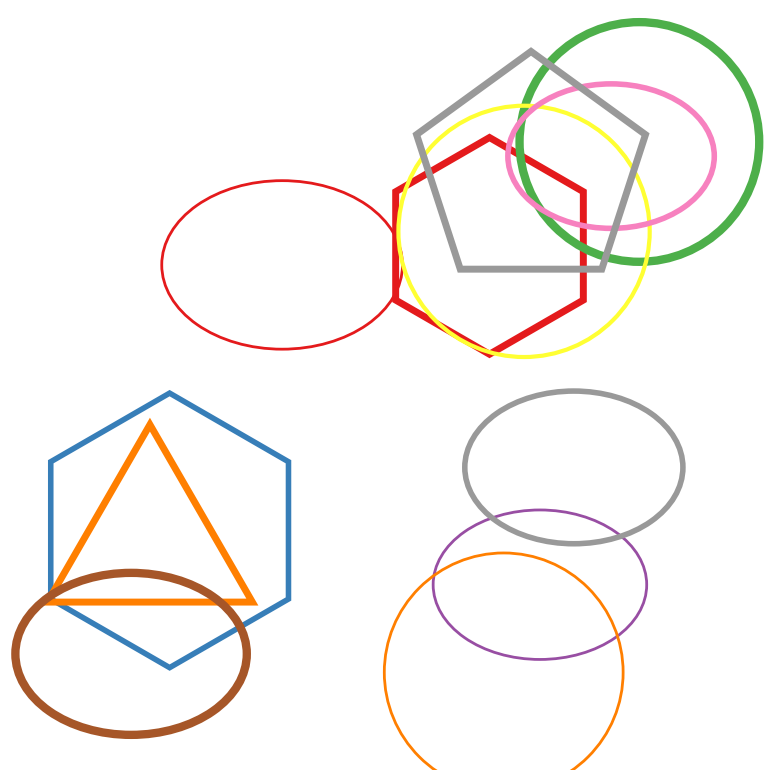[{"shape": "hexagon", "thickness": 2.5, "radius": 0.7, "center": [0.636, 0.681]}, {"shape": "oval", "thickness": 1, "radius": 0.78, "center": [0.366, 0.656]}, {"shape": "hexagon", "thickness": 2, "radius": 0.89, "center": [0.22, 0.311]}, {"shape": "circle", "thickness": 3, "radius": 0.78, "center": [0.83, 0.816]}, {"shape": "oval", "thickness": 1, "radius": 0.69, "center": [0.701, 0.241]}, {"shape": "circle", "thickness": 1, "radius": 0.78, "center": [0.654, 0.127]}, {"shape": "triangle", "thickness": 2.5, "radius": 0.77, "center": [0.195, 0.295]}, {"shape": "circle", "thickness": 1.5, "radius": 0.82, "center": [0.681, 0.7]}, {"shape": "oval", "thickness": 3, "radius": 0.75, "center": [0.17, 0.151]}, {"shape": "oval", "thickness": 2, "radius": 0.67, "center": [0.794, 0.797]}, {"shape": "oval", "thickness": 2, "radius": 0.71, "center": [0.745, 0.393]}, {"shape": "pentagon", "thickness": 2.5, "radius": 0.78, "center": [0.69, 0.777]}]